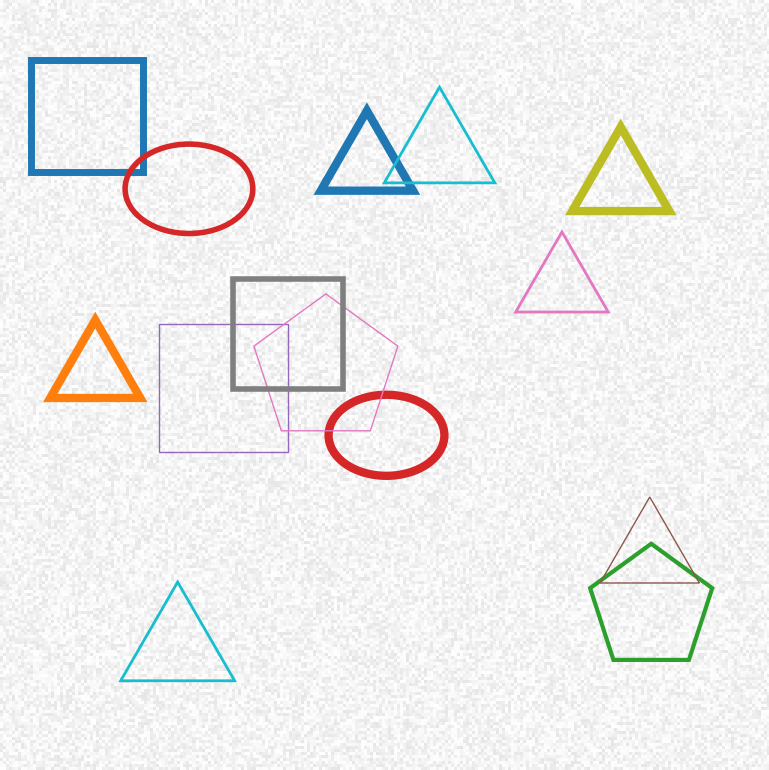[{"shape": "triangle", "thickness": 3, "radius": 0.35, "center": [0.477, 0.787]}, {"shape": "square", "thickness": 2.5, "radius": 0.36, "center": [0.113, 0.849]}, {"shape": "triangle", "thickness": 3, "radius": 0.34, "center": [0.124, 0.517]}, {"shape": "pentagon", "thickness": 1.5, "radius": 0.42, "center": [0.846, 0.21]}, {"shape": "oval", "thickness": 3, "radius": 0.38, "center": [0.502, 0.435]}, {"shape": "oval", "thickness": 2, "radius": 0.41, "center": [0.245, 0.755]}, {"shape": "square", "thickness": 0.5, "radius": 0.42, "center": [0.29, 0.496]}, {"shape": "triangle", "thickness": 0.5, "radius": 0.37, "center": [0.844, 0.28]}, {"shape": "pentagon", "thickness": 0.5, "radius": 0.49, "center": [0.423, 0.52]}, {"shape": "triangle", "thickness": 1, "radius": 0.35, "center": [0.73, 0.629]}, {"shape": "square", "thickness": 2, "radius": 0.36, "center": [0.374, 0.566]}, {"shape": "triangle", "thickness": 3, "radius": 0.36, "center": [0.806, 0.762]}, {"shape": "triangle", "thickness": 1, "radius": 0.43, "center": [0.231, 0.159]}, {"shape": "triangle", "thickness": 1, "radius": 0.41, "center": [0.571, 0.804]}]